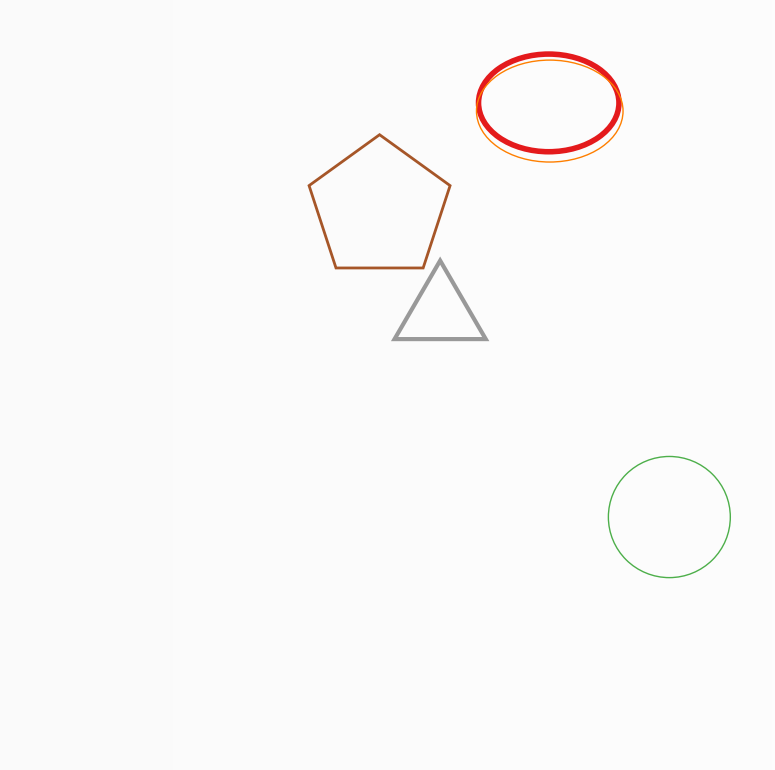[{"shape": "oval", "thickness": 2, "radius": 0.45, "center": [0.708, 0.866]}, {"shape": "circle", "thickness": 0.5, "radius": 0.39, "center": [0.864, 0.329]}, {"shape": "oval", "thickness": 0.5, "radius": 0.47, "center": [0.709, 0.856]}, {"shape": "pentagon", "thickness": 1, "radius": 0.48, "center": [0.49, 0.729]}, {"shape": "triangle", "thickness": 1.5, "radius": 0.34, "center": [0.568, 0.594]}]